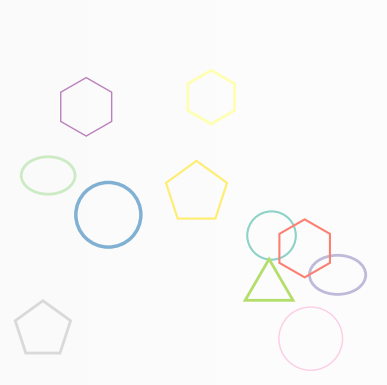[{"shape": "circle", "thickness": 1.5, "radius": 0.31, "center": [0.701, 0.388]}, {"shape": "hexagon", "thickness": 2, "radius": 0.35, "center": [0.545, 0.748]}, {"shape": "oval", "thickness": 2, "radius": 0.36, "center": [0.871, 0.286]}, {"shape": "hexagon", "thickness": 1.5, "radius": 0.38, "center": [0.786, 0.355]}, {"shape": "circle", "thickness": 2.5, "radius": 0.42, "center": [0.28, 0.442]}, {"shape": "triangle", "thickness": 2, "radius": 0.36, "center": [0.694, 0.256]}, {"shape": "circle", "thickness": 1, "radius": 0.41, "center": [0.802, 0.12]}, {"shape": "pentagon", "thickness": 2, "radius": 0.38, "center": [0.111, 0.144]}, {"shape": "hexagon", "thickness": 1, "radius": 0.38, "center": [0.222, 0.723]}, {"shape": "oval", "thickness": 2, "radius": 0.35, "center": [0.124, 0.544]}, {"shape": "pentagon", "thickness": 1.5, "radius": 0.41, "center": [0.507, 0.499]}]